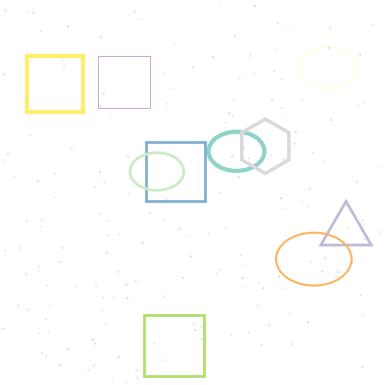[{"shape": "oval", "thickness": 3, "radius": 0.36, "center": [0.614, 0.607]}, {"shape": "oval", "thickness": 0.5, "radius": 0.38, "center": [0.852, 0.826]}, {"shape": "triangle", "thickness": 2, "radius": 0.38, "center": [0.899, 0.401]}, {"shape": "square", "thickness": 2, "radius": 0.38, "center": [0.455, 0.555]}, {"shape": "oval", "thickness": 1.5, "radius": 0.49, "center": [0.815, 0.327]}, {"shape": "square", "thickness": 2, "radius": 0.39, "center": [0.452, 0.102]}, {"shape": "hexagon", "thickness": 2.5, "radius": 0.35, "center": [0.689, 0.62]}, {"shape": "square", "thickness": 0.5, "radius": 0.34, "center": [0.321, 0.788]}, {"shape": "oval", "thickness": 2, "radius": 0.35, "center": [0.408, 0.554]}, {"shape": "square", "thickness": 3, "radius": 0.36, "center": [0.143, 0.782]}]